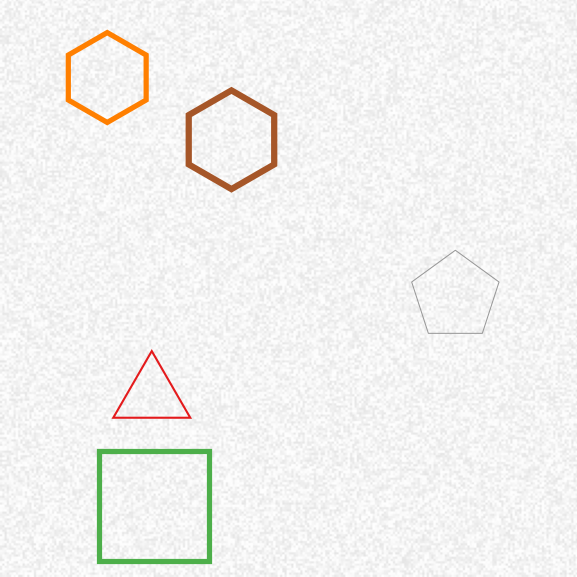[{"shape": "triangle", "thickness": 1, "radius": 0.38, "center": [0.263, 0.314]}, {"shape": "square", "thickness": 2.5, "radius": 0.48, "center": [0.267, 0.123]}, {"shape": "hexagon", "thickness": 2.5, "radius": 0.39, "center": [0.186, 0.865]}, {"shape": "hexagon", "thickness": 3, "radius": 0.43, "center": [0.401, 0.757]}, {"shape": "pentagon", "thickness": 0.5, "radius": 0.4, "center": [0.788, 0.486]}]